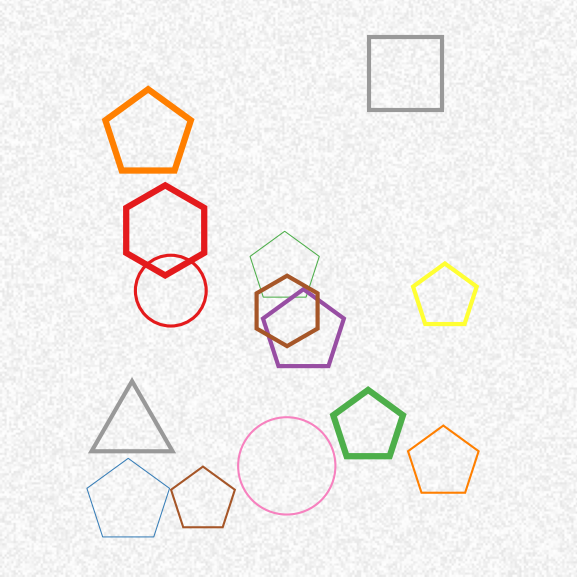[{"shape": "hexagon", "thickness": 3, "radius": 0.39, "center": [0.286, 0.6]}, {"shape": "circle", "thickness": 1.5, "radius": 0.31, "center": [0.296, 0.496]}, {"shape": "pentagon", "thickness": 0.5, "radius": 0.38, "center": [0.222, 0.13]}, {"shape": "pentagon", "thickness": 3, "radius": 0.32, "center": [0.637, 0.26]}, {"shape": "pentagon", "thickness": 0.5, "radius": 0.32, "center": [0.493, 0.536]}, {"shape": "pentagon", "thickness": 2, "radius": 0.37, "center": [0.525, 0.425]}, {"shape": "pentagon", "thickness": 1, "radius": 0.32, "center": [0.768, 0.198]}, {"shape": "pentagon", "thickness": 3, "radius": 0.39, "center": [0.257, 0.767]}, {"shape": "pentagon", "thickness": 2, "radius": 0.29, "center": [0.77, 0.485]}, {"shape": "hexagon", "thickness": 2, "radius": 0.3, "center": [0.497, 0.461]}, {"shape": "pentagon", "thickness": 1, "radius": 0.29, "center": [0.351, 0.133]}, {"shape": "circle", "thickness": 1, "radius": 0.42, "center": [0.497, 0.192]}, {"shape": "square", "thickness": 2, "radius": 0.32, "center": [0.702, 0.872]}, {"shape": "triangle", "thickness": 2, "radius": 0.4, "center": [0.229, 0.258]}]